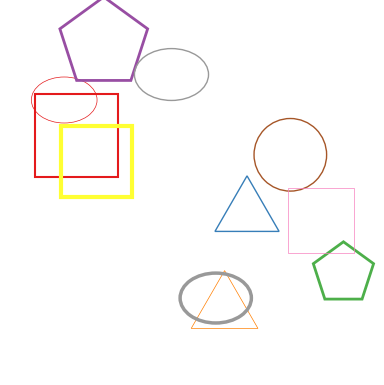[{"shape": "square", "thickness": 1.5, "radius": 0.54, "center": [0.2, 0.649]}, {"shape": "oval", "thickness": 0.5, "radius": 0.43, "center": [0.167, 0.74]}, {"shape": "triangle", "thickness": 1, "radius": 0.48, "center": [0.642, 0.447]}, {"shape": "pentagon", "thickness": 2, "radius": 0.41, "center": [0.892, 0.29]}, {"shape": "pentagon", "thickness": 2, "radius": 0.6, "center": [0.27, 0.888]}, {"shape": "triangle", "thickness": 0.5, "radius": 0.5, "center": [0.583, 0.197]}, {"shape": "square", "thickness": 3, "radius": 0.46, "center": [0.25, 0.581]}, {"shape": "circle", "thickness": 1, "radius": 0.47, "center": [0.754, 0.598]}, {"shape": "square", "thickness": 0.5, "radius": 0.42, "center": [0.834, 0.428]}, {"shape": "oval", "thickness": 2.5, "radius": 0.46, "center": [0.56, 0.226]}, {"shape": "oval", "thickness": 1, "radius": 0.48, "center": [0.445, 0.806]}]